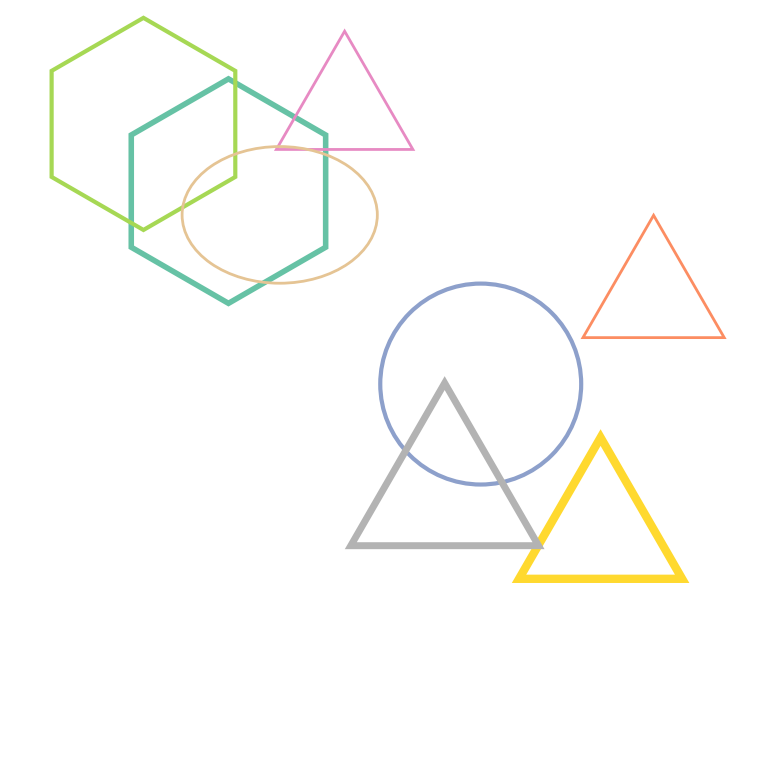[{"shape": "hexagon", "thickness": 2, "radius": 0.73, "center": [0.297, 0.752]}, {"shape": "triangle", "thickness": 1, "radius": 0.53, "center": [0.849, 0.614]}, {"shape": "circle", "thickness": 1.5, "radius": 0.65, "center": [0.624, 0.501]}, {"shape": "triangle", "thickness": 1, "radius": 0.51, "center": [0.448, 0.857]}, {"shape": "hexagon", "thickness": 1.5, "radius": 0.69, "center": [0.186, 0.839]}, {"shape": "triangle", "thickness": 3, "radius": 0.61, "center": [0.78, 0.309]}, {"shape": "oval", "thickness": 1, "radius": 0.63, "center": [0.363, 0.721]}, {"shape": "triangle", "thickness": 2.5, "radius": 0.7, "center": [0.577, 0.362]}]